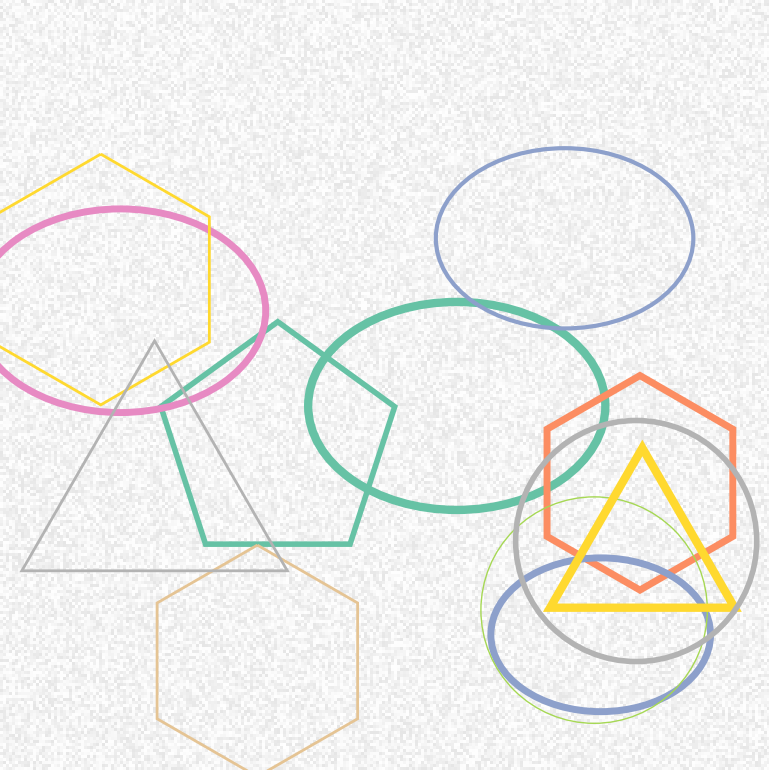[{"shape": "oval", "thickness": 3, "radius": 0.96, "center": [0.593, 0.473]}, {"shape": "pentagon", "thickness": 2, "radius": 0.8, "center": [0.361, 0.422]}, {"shape": "hexagon", "thickness": 2.5, "radius": 0.7, "center": [0.831, 0.373]}, {"shape": "oval", "thickness": 2.5, "radius": 0.71, "center": [0.78, 0.176]}, {"shape": "oval", "thickness": 1.5, "radius": 0.84, "center": [0.733, 0.69]}, {"shape": "oval", "thickness": 2.5, "radius": 0.94, "center": [0.156, 0.596]}, {"shape": "circle", "thickness": 0.5, "radius": 0.74, "center": [0.772, 0.208]}, {"shape": "hexagon", "thickness": 1, "radius": 0.81, "center": [0.131, 0.637]}, {"shape": "triangle", "thickness": 3, "radius": 0.69, "center": [0.834, 0.28]}, {"shape": "hexagon", "thickness": 1, "radius": 0.75, "center": [0.334, 0.142]}, {"shape": "triangle", "thickness": 1, "radius": 1.0, "center": [0.201, 0.358]}, {"shape": "circle", "thickness": 2, "radius": 0.78, "center": [0.826, 0.297]}]